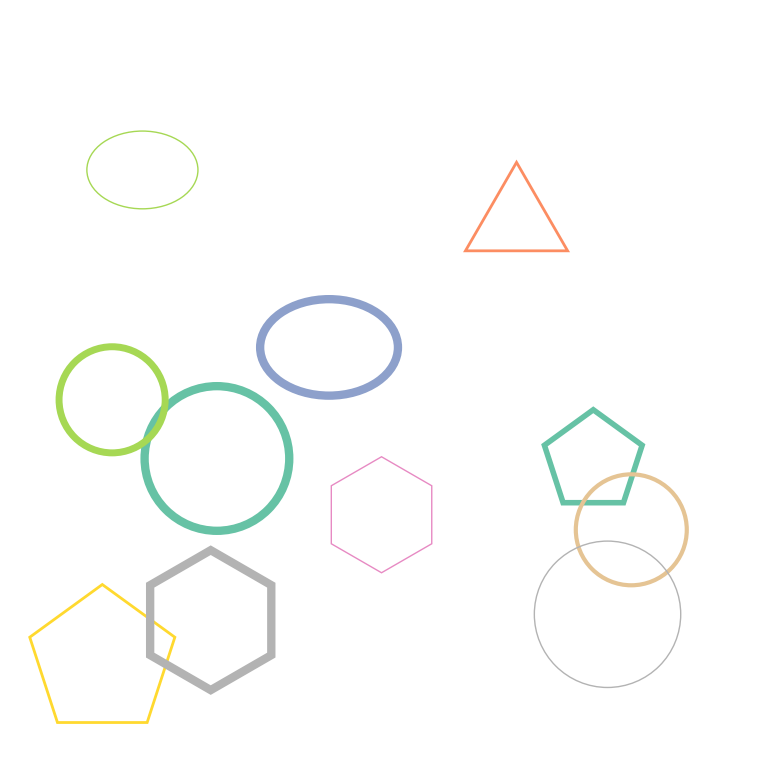[{"shape": "pentagon", "thickness": 2, "radius": 0.33, "center": [0.77, 0.401]}, {"shape": "circle", "thickness": 3, "radius": 0.47, "center": [0.282, 0.405]}, {"shape": "triangle", "thickness": 1, "radius": 0.38, "center": [0.671, 0.713]}, {"shape": "oval", "thickness": 3, "radius": 0.45, "center": [0.427, 0.549]}, {"shape": "hexagon", "thickness": 0.5, "radius": 0.38, "center": [0.495, 0.331]}, {"shape": "oval", "thickness": 0.5, "radius": 0.36, "center": [0.185, 0.779]}, {"shape": "circle", "thickness": 2.5, "radius": 0.34, "center": [0.146, 0.481]}, {"shape": "pentagon", "thickness": 1, "radius": 0.5, "center": [0.133, 0.142]}, {"shape": "circle", "thickness": 1.5, "radius": 0.36, "center": [0.82, 0.312]}, {"shape": "hexagon", "thickness": 3, "radius": 0.45, "center": [0.274, 0.195]}, {"shape": "circle", "thickness": 0.5, "radius": 0.48, "center": [0.789, 0.202]}]